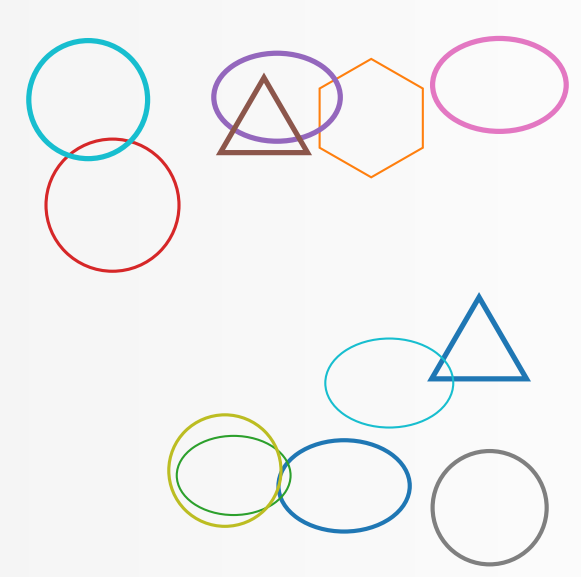[{"shape": "oval", "thickness": 2, "radius": 0.56, "center": [0.592, 0.158]}, {"shape": "triangle", "thickness": 2.5, "radius": 0.47, "center": [0.824, 0.39]}, {"shape": "hexagon", "thickness": 1, "radius": 0.51, "center": [0.639, 0.795]}, {"shape": "oval", "thickness": 1, "radius": 0.49, "center": [0.402, 0.176]}, {"shape": "circle", "thickness": 1.5, "radius": 0.57, "center": [0.194, 0.644]}, {"shape": "oval", "thickness": 2.5, "radius": 0.54, "center": [0.477, 0.831]}, {"shape": "triangle", "thickness": 2.5, "radius": 0.43, "center": [0.454, 0.778]}, {"shape": "oval", "thickness": 2.5, "radius": 0.57, "center": [0.859, 0.852]}, {"shape": "circle", "thickness": 2, "radius": 0.49, "center": [0.842, 0.12]}, {"shape": "circle", "thickness": 1.5, "radius": 0.48, "center": [0.387, 0.184]}, {"shape": "oval", "thickness": 1, "radius": 0.55, "center": [0.67, 0.336]}, {"shape": "circle", "thickness": 2.5, "radius": 0.51, "center": [0.152, 0.827]}]